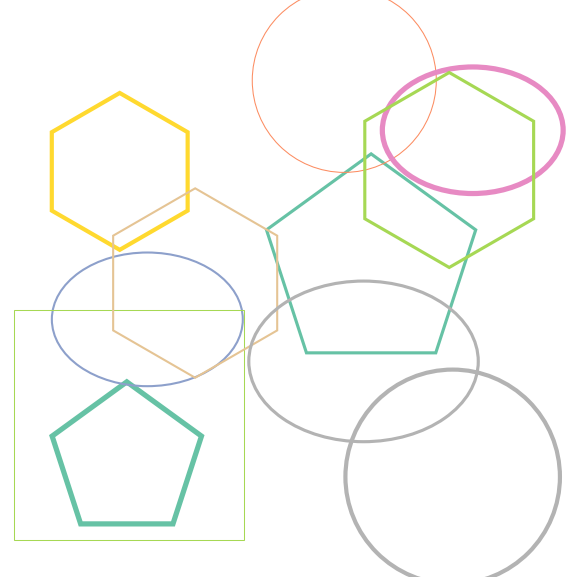[{"shape": "pentagon", "thickness": 2.5, "radius": 0.68, "center": [0.22, 0.202]}, {"shape": "pentagon", "thickness": 1.5, "radius": 0.95, "center": [0.643, 0.542]}, {"shape": "circle", "thickness": 0.5, "radius": 0.8, "center": [0.596, 0.86]}, {"shape": "oval", "thickness": 1, "radius": 0.83, "center": [0.255, 0.446]}, {"shape": "oval", "thickness": 2.5, "radius": 0.78, "center": [0.819, 0.774]}, {"shape": "hexagon", "thickness": 1.5, "radius": 0.84, "center": [0.778, 0.705]}, {"shape": "square", "thickness": 0.5, "radius": 1.0, "center": [0.223, 0.263]}, {"shape": "hexagon", "thickness": 2, "radius": 0.68, "center": [0.207, 0.702]}, {"shape": "hexagon", "thickness": 1, "radius": 0.82, "center": [0.338, 0.509]}, {"shape": "oval", "thickness": 1.5, "radius": 0.99, "center": [0.63, 0.373]}, {"shape": "circle", "thickness": 2, "radius": 0.93, "center": [0.784, 0.173]}]